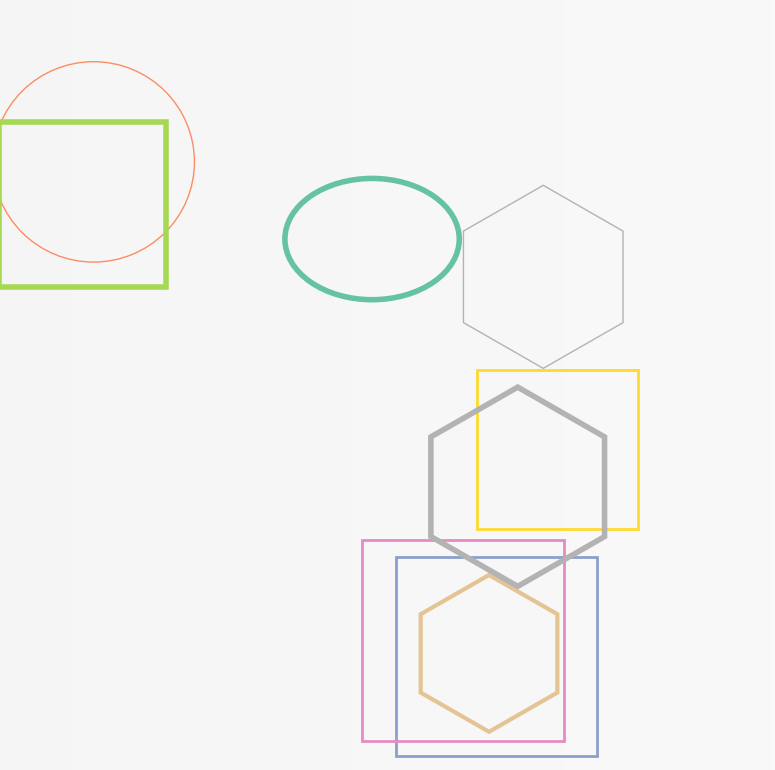[{"shape": "oval", "thickness": 2, "radius": 0.56, "center": [0.48, 0.69]}, {"shape": "circle", "thickness": 0.5, "radius": 0.65, "center": [0.121, 0.79]}, {"shape": "square", "thickness": 1, "radius": 0.65, "center": [0.641, 0.148]}, {"shape": "square", "thickness": 1, "radius": 0.65, "center": [0.597, 0.168]}, {"shape": "square", "thickness": 2, "radius": 0.54, "center": [0.107, 0.734]}, {"shape": "square", "thickness": 1, "radius": 0.52, "center": [0.719, 0.416]}, {"shape": "hexagon", "thickness": 1.5, "radius": 0.51, "center": [0.631, 0.151]}, {"shape": "hexagon", "thickness": 0.5, "radius": 0.59, "center": [0.701, 0.64]}, {"shape": "hexagon", "thickness": 2, "radius": 0.65, "center": [0.668, 0.368]}]